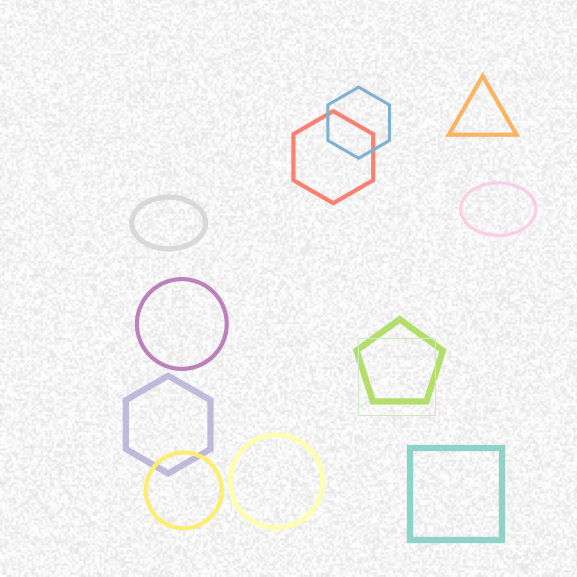[{"shape": "square", "thickness": 3, "radius": 0.4, "center": [0.79, 0.144]}, {"shape": "circle", "thickness": 2.5, "radius": 0.4, "center": [0.479, 0.166]}, {"shape": "hexagon", "thickness": 3, "radius": 0.42, "center": [0.291, 0.264]}, {"shape": "hexagon", "thickness": 2, "radius": 0.4, "center": [0.577, 0.727]}, {"shape": "hexagon", "thickness": 1.5, "radius": 0.31, "center": [0.621, 0.787]}, {"shape": "triangle", "thickness": 2, "radius": 0.34, "center": [0.836, 0.8]}, {"shape": "pentagon", "thickness": 3, "radius": 0.39, "center": [0.692, 0.368]}, {"shape": "oval", "thickness": 1.5, "radius": 0.33, "center": [0.863, 0.637]}, {"shape": "oval", "thickness": 2.5, "radius": 0.32, "center": [0.292, 0.613]}, {"shape": "circle", "thickness": 2, "radius": 0.39, "center": [0.315, 0.438]}, {"shape": "square", "thickness": 0.5, "radius": 0.33, "center": [0.686, 0.347]}, {"shape": "circle", "thickness": 2, "radius": 0.33, "center": [0.318, 0.15]}]